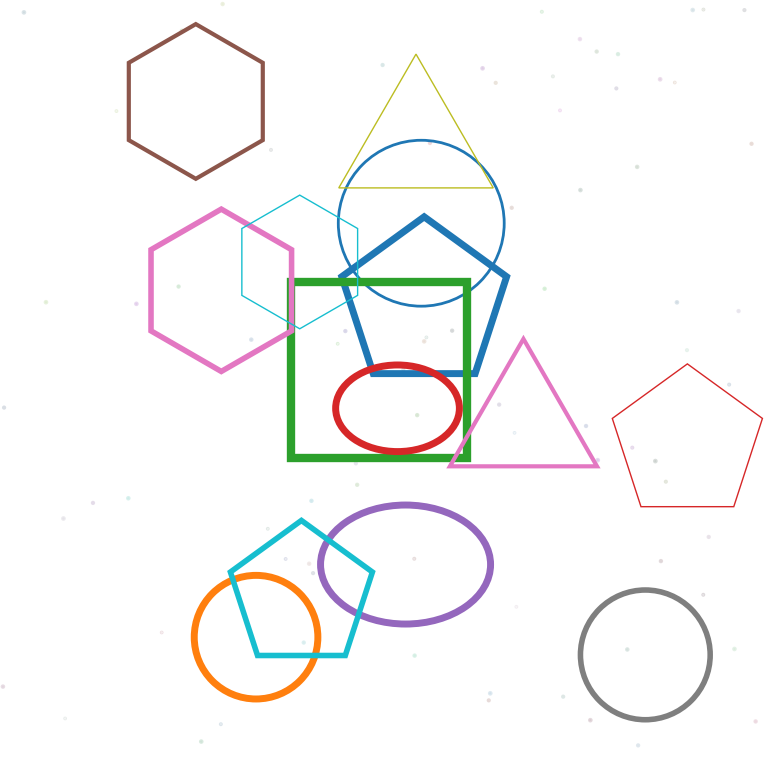[{"shape": "circle", "thickness": 1, "radius": 0.54, "center": [0.547, 0.71]}, {"shape": "pentagon", "thickness": 2.5, "radius": 0.56, "center": [0.551, 0.606]}, {"shape": "circle", "thickness": 2.5, "radius": 0.4, "center": [0.333, 0.173]}, {"shape": "square", "thickness": 3, "radius": 0.57, "center": [0.492, 0.519]}, {"shape": "oval", "thickness": 2.5, "radius": 0.4, "center": [0.516, 0.47]}, {"shape": "pentagon", "thickness": 0.5, "radius": 0.51, "center": [0.893, 0.425]}, {"shape": "oval", "thickness": 2.5, "radius": 0.55, "center": [0.527, 0.267]}, {"shape": "hexagon", "thickness": 1.5, "radius": 0.5, "center": [0.254, 0.868]}, {"shape": "hexagon", "thickness": 2, "radius": 0.53, "center": [0.287, 0.623]}, {"shape": "triangle", "thickness": 1.5, "radius": 0.55, "center": [0.68, 0.45]}, {"shape": "circle", "thickness": 2, "radius": 0.42, "center": [0.838, 0.15]}, {"shape": "triangle", "thickness": 0.5, "radius": 0.58, "center": [0.54, 0.814]}, {"shape": "pentagon", "thickness": 2, "radius": 0.48, "center": [0.391, 0.227]}, {"shape": "hexagon", "thickness": 0.5, "radius": 0.43, "center": [0.389, 0.66]}]